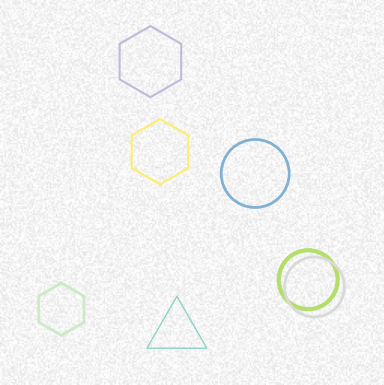[{"shape": "triangle", "thickness": 1, "radius": 0.45, "center": [0.459, 0.14]}, {"shape": "hexagon", "thickness": 1.5, "radius": 0.46, "center": [0.391, 0.84]}, {"shape": "circle", "thickness": 2, "radius": 0.44, "center": [0.663, 0.549]}, {"shape": "circle", "thickness": 3, "radius": 0.38, "center": [0.8, 0.273]}, {"shape": "circle", "thickness": 2, "radius": 0.39, "center": [0.817, 0.255]}, {"shape": "hexagon", "thickness": 2, "radius": 0.34, "center": [0.159, 0.197]}, {"shape": "hexagon", "thickness": 1.5, "radius": 0.42, "center": [0.415, 0.606]}]